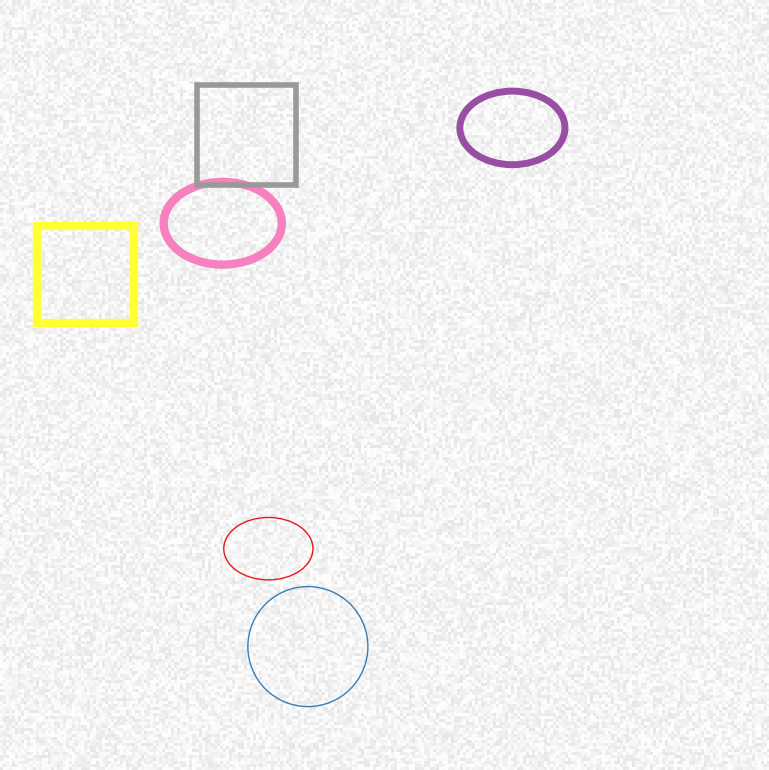[{"shape": "oval", "thickness": 0.5, "radius": 0.29, "center": [0.349, 0.287]}, {"shape": "circle", "thickness": 0.5, "radius": 0.39, "center": [0.4, 0.16]}, {"shape": "oval", "thickness": 2.5, "radius": 0.34, "center": [0.665, 0.834]}, {"shape": "square", "thickness": 3, "radius": 0.32, "center": [0.111, 0.643]}, {"shape": "oval", "thickness": 3, "radius": 0.38, "center": [0.289, 0.71]}, {"shape": "square", "thickness": 2, "radius": 0.32, "center": [0.32, 0.825]}]